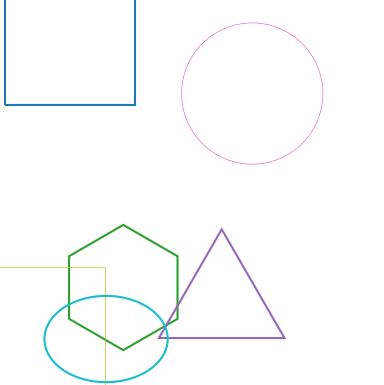[{"shape": "square", "thickness": 1.5, "radius": 0.84, "center": [0.182, 0.894]}, {"shape": "hexagon", "thickness": 1.5, "radius": 0.81, "center": [0.32, 0.253]}, {"shape": "triangle", "thickness": 1.5, "radius": 0.94, "center": [0.576, 0.216]}, {"shape": "circle", "thickness": 0.5, "radius": 0.92, "center": [0.655, 0.757]}, {"shape": "square", "thickness": 0.5, "radius": 0.76, "center": [0.12, 0.153]}, {"shape": "oval", "thickness": 1.5, "radius": 0.8, "center": [0.275, 0.119]}]